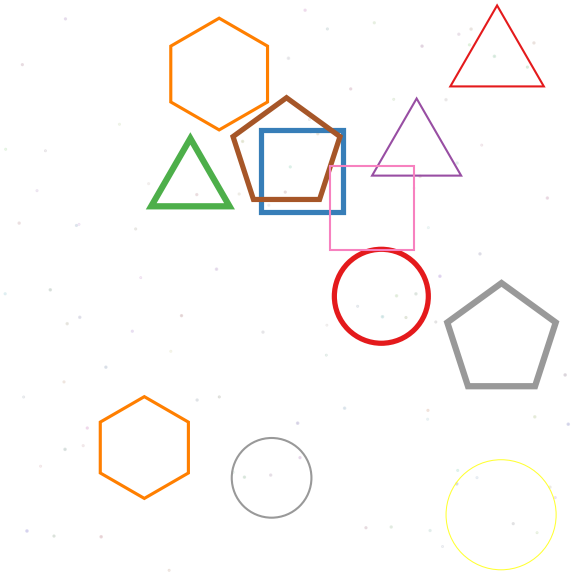[{"shape": "triangle", "thickness": 1, "radius": 0.47, "center": [0.861, 0.896]}, {"shape": "circle", "thickness": 2.5, "radius": 0.41, "center": [0.66, 0.486]}, {"shape": "square", "thickness": 2.5, "radius": 0.36, "center": [0.523, 0.703]}, {"shape": "triangle", "thickness": 3, "radius": 0.39, "center": [0.33, 0.681]}, {"shape": "triangle", "thickness": 1, "radius": 0.45, "center": [0.721, 0.74]}, {"shape": "hexagon", "thickness": 1.5, "radius": 0.44, "center": [0.25, 0.224]}, {"shape": "hexagon", "thickness": 1.5, "radius": 0.48, "center": [0.379, 0.871]}, {"shape": "circle", "thickness": 0.5, "radius": 0.48, "center": [0.868, 0.108]}, {"shape": "pentagon", "thickness": 2.5, "radius": 0.49, "center": [0.496, 0.733]}, {"shape": "square", "thickness": 1, "radius": 0.36, "center": [0.644, 0.639]}, {"shape": "pentagon", "thickness": 3, "radius": 0.49, "center": [0.868, 0.41]}, {"shape": "circle", "thickness": 1, "radius": 0.34, "center": [0.47, 0.172]}]